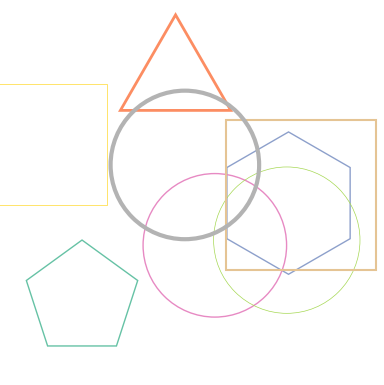[{"shape": "pentagon", "thickness": 1, "radius": 0.76, "center": [0.213, 0.224]}, {"shape": "triangle", "thickness": 2, "radius": 0.83, "center": [0.456, 0.796]}, {"shape": "hexagon", "thickness": 1, "radius": 0.92, "center": [0.749, 0.472]}, {"shape": "circle", "thickness": 1, "radius": 0.93, "center": [0.558, 0.363]}, {"shape": "circle", "thickness": 0.5, "radius": 0.95, "center": [0.745, 0.376]}, {"shape": "square", "thickness": 0.5, "radius": 0.79, "center": [0.12, 0.624]}, {"shape": "square", "thickness": 1.5, "radius": 0.97, "center": [0.781, 0.494]}, {"shape": "circle", "thickness": 3, "radius": 0.96, "center": [0.48, 0.572]}]